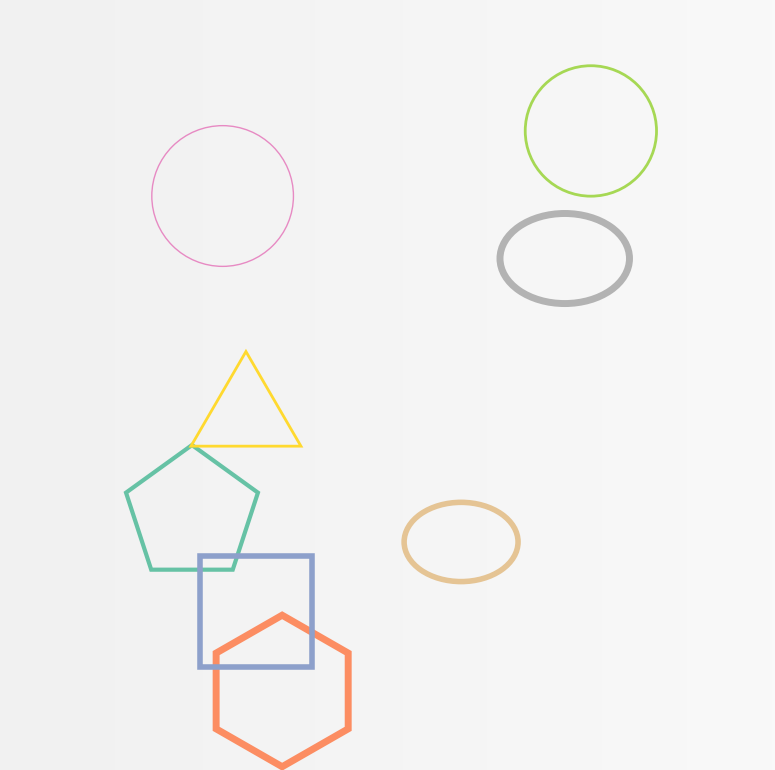[{"shape": "pentagon", "thickness": 1.5, "radius": 0.45, "center": [0.248, 0.333]}, {"shape": "hexagon", "thickness": 2.5, "radius": 0.49, "center": [0.364, 0.103]}, {"shape": "square", "thickness": 2, "radius": 0.36, "center": [0.33, 0.206]}, {"shape": "circle", "thickness": 0.5, "radius": 0.46, "center": [0.287, 0.745]}, {"shape": "circle", "thickness": 1, "radius": 0.42, "center": [0.762, 0.83]}, {"shape": "triangle", "thickness": 1, "radius": 0.41, "center": [0.317, 0.462]}, {"shape": "oval", "thickness": 2, "radius": 0.37, "center": [0.595, 0.296]}, {"shape": "oval", "thickness": 2.5, "radius": 0.42, "center": [0.729, 0.664]}]